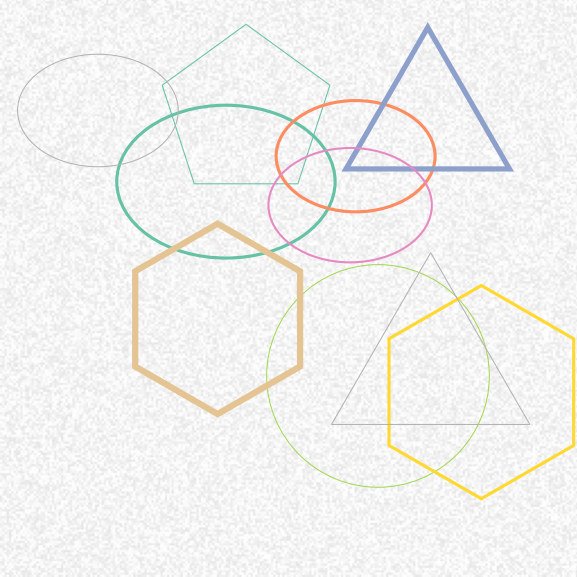[{"shape": "oval", "thickness": 1.5, "radius": 0.95, "center": [0.391, 0.685]}, {"shape": "pentagon", "thickness": 0.5, "radius": 0.76, "center": [0.426, 0.804]}, {"shape": "oval", "thickness": 1.5, "radius": 0.69, "center": [0.616, 0.729]}, {"shape": "triangle", "thickness": 2.5, "radius": 0.82, "center": [0.741, 0.788]}, {"shape": "oval", "thickness": 1, "radius": 0.71, "center": [0.606, 0.644]}, {"shape": "circle", "thickness": 0.5, "radius": 0.96, "center": [0.655, 0.348]}, {"shape": "hexagon", "thickness": 1.5, "radius": 0.92, "center": [0.833, 0.32]}, {"shape": "hexagon", "thickness": 3, "radius": 0.82, "center": [0.377, 0.447]}, {"shape": "triangle", "thickness": 0.5, "radius": 0.99, "center": [0.746, 0.363]}, {"shape": "oval", "thickness": 0.5, "radius": 0.7, "center": [0.17, 0.808]}]